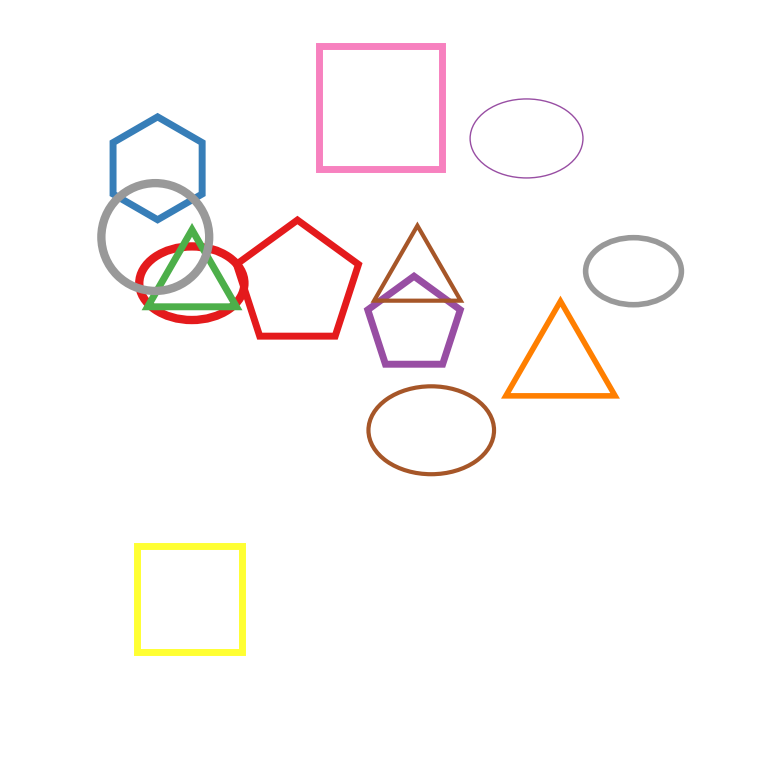[{"shape": "pentagon", "thickness": 2.5, "radius": 0.42, "center": [0.386, 0.631]}, {"shape": "oval", "thickness": 3, "radius": 0.34, "center": [0.249, 0.632]}, {"shape": "hexagon", "thickness": 2.5, "radius": 0.33, "center": [0.205, 0.781]}, {"shape": "triangle", "thickness": 2.5, "radius": 0.33, "center": [0.249, 0.635]}, {"shape": "oval", "thickness": 0.5, "radius": 0.37, "center": [0.684, 0.82]}, {"shape": "pentagon", "thickness": 2.5, "radius": 0.32, "center": [0.538, 0.578]}, {"shape": "triangle", "thickness": 2, "radius": 0.41, "center": [0.728, 0.527]}, {"shape": "square", "thickness": 2.5, "radius": 0.34, "center": [0.246, 0.222]}, {"shape": "oval", "thickness": 1.5, "radius": 0.41, "center": [0.56, 0.441]}, {"shape": "triangle", "thickness": 1.5, "radius": 0.32, "center": [0.542, 0.642]}, {"shape": "square", "thickness": 2.5, "radius": 0.4, "center": [0.494, 0.86]}, {"shape": "circle", "thickness": 3, "radius": 0.35, "center": [0.202, 0.692]}, {"shape": "oval", "thickness": 2, "radius": 0.31, "center": [0.823, 0.648]}]